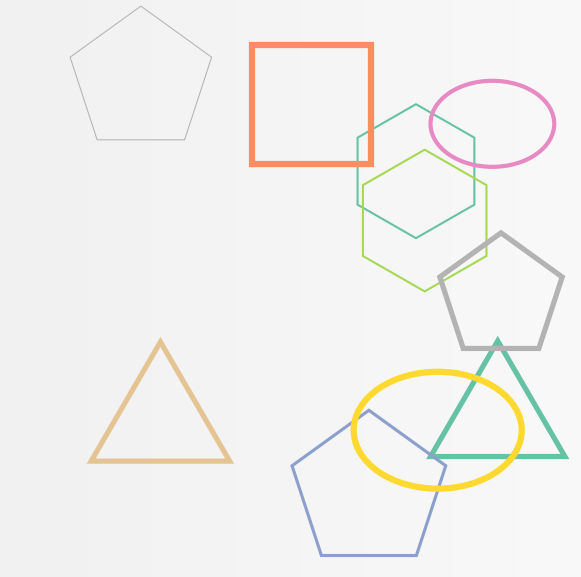[{"shape": "triangle", "thickness": 2.5, "radius": 0.67, "center": [0.856, 0.275]}, {"shape": "hexagon", "thickness": 1, "radius": 0.58, "center": [0.716, 0.703]}, {"shape": "square", "thickness": 3, "radius": 0.51, "center": [0.536, 0.818]}, {"shape": "pentagon", "thickness": 1.5, "radius": 0.7, "center": [0.635, 0.15]}, {"shape": "oval", "thickness": 2, "radius": 0.53, "center": [0.847, 0.785]}, {"shape": "hexagon", "thickness": 1, "radius": 0.61, "center": [0.731, 0.617]}, {"shape": "oval", "thickness": 3, "radius": 0.72, "center": [0.753, 0.254]}, {"shape": "triangle", "thickness": 2.5, "radius": 0.69, "center": [0.276, 0.269]}, {"shape": "pentagon", "thickness": 2.5, "radius": 0.55, "center": [0.862, 0.485]}, {"shape": "pentagon", "thickness": 0.5, "radius": 0.64, "center": [0.242, 0.861]}]